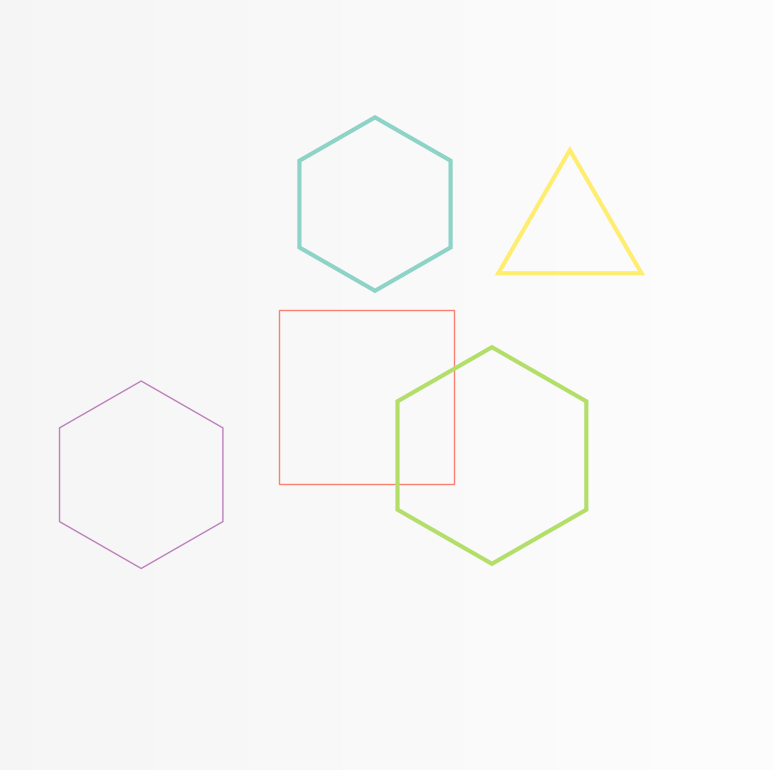[{"shape": "hexagon", "thickness": 1.5, "radius": 0.56, "center": [0.484, 0.735]}, {"shape": "square", "thickness": 0.5, "radius": 0.57, "center": [0.473, 0.484]}, {"shape": "hexagon", "thickness": 1.5, "radius": 0.7, "center": [0.635, 0.408]}, {"shape": "hexagon", "thickness": 0.5, "radius": 0.61, "center": [0.182, 0.383]}, {"shape": "triangle", "thickness": 1.5, "radius": 0.53, "center": [0.735, 0.698]}]